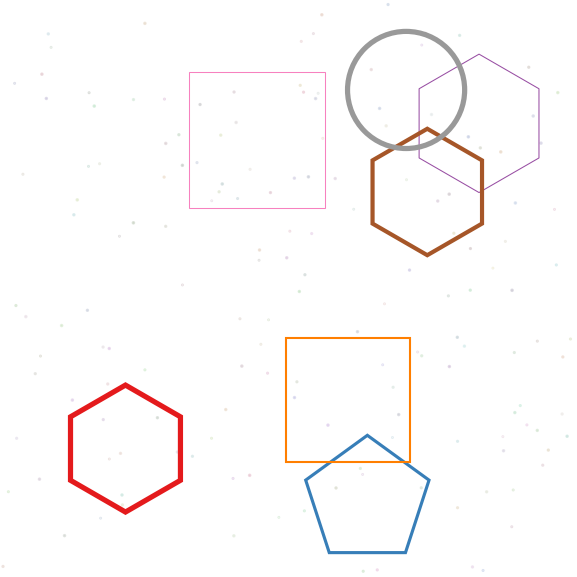[{"shape": "hexagon", "thickness": 2.5, "radius": 0.55, "center": [0.217, 0.222]}, {"shape": "pentagon", "thickness": 1.5, "radius": 0.56, "center": [0.636, 0.133]}, {"shape": "hexagon", "thickness": 0.5, "radius": 0.6, "center": [0.83, 0.786]}, {"shape": "square", "thickness": 1, "radius": 0.54, "center": [0.603, 0.306]}, {"shape": "hexagon", "thickness": 2, "radius": 0.55, "center": [0.74, 0.667]}, {"shape": "square", "thickness": 0.5, "radius": 0.59, "center": [0.444, 0.756]}, {"shape": "circle", "thickness": 2.5, "radius": 0.51, "center": [0.703, 0.843]}]